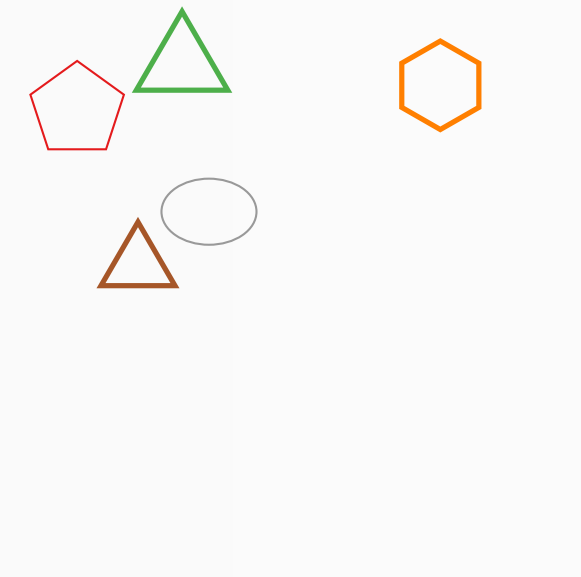[{"shape": "pentagon", "thickness": 1, "radius": 0.42, "center": [0.133, 0.809]}, {"shape": "triangle", "thickness": 2.5, "radius": 0.45, "center": [0.313, 0.888]}, {"shape": "hexagon", "thickness": 2.5, "radius": 0.38, "center": [0.758, 0.851]}, {"shape": "triangle", "thickness": 2.5, "radius": 0.37, "center": [0.237, 0.541]}, {"shape": "oval", "thickness": 1, "radius": 0.41, "center": [0.36, 0.633]}]